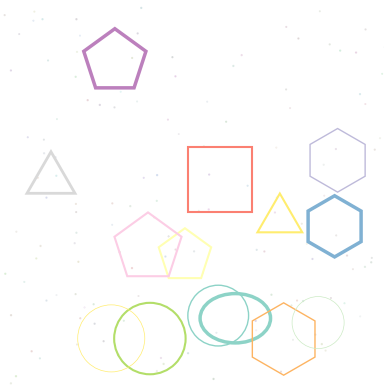[{"shape": "oval", "thickness": 2.5, "radius": 0.46, "center": [0.611, 0.173]}, {"shape": "circle", "thickness": 1, "radius": 0.39, "center": [0.567, 0.18]}, {"shape": "pentagon", "thickness": 1.5, "radius": 0.36, "center": [0.48, 0.336]}, {"shape": "hexagon", "thickness": 1, "radius": 0.41, "center": [0.877, 0.584]}, {"shape": "square", "thickness": 1.5, "radius": 0.42, "center": [0.571, 0.534]}, {"shape": "hexagon", "thickness": 2.5, "radius": 0.4, "center": [0.869, 0.412]}, {"shape": "hexagon", "thickness": 1, "radius": 0.47, "center": [0.737, 0.119]}, {"shape": "circle", "thickness": 1.5, "radius": 0.46, "center": [0.389, 0.121]}, {"shape": "pentagon", "thickness": 1.5, "radius": 0.46, "center": [0.384, 0.357]}, {"shape": "triangle", "thickness": 2, "radius": 0.36, "center": [0.132, 0.534]}, {"shape": "pentagon", "thickness": 2.5, "radius": 0.42, "center": [0.298, 0.841]}, {"shape": "circle", "thickness": 0.5, "radius": 0.34, "center": [0.826, 0.162]}, {"shape": "triangle", "thickness": 1.5, "radius": 0.34, "center": [0.727, 0.43]}, {"shape": "circle", "thickness": 0.5, "radius": 0.44, "center": [0.289, 0.121]}]